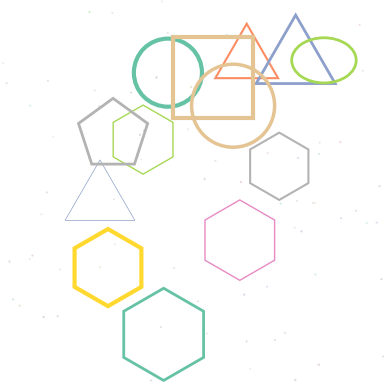[{"shape": "circle", "thickness": 3, "radius": 0.44, "center": [0.436, 0.811]}, {"shape": "hexagon", "thickness": 2, "radius": 0.6, "center": [0.425, 0.132]}, {"shape": "triangle", "thickness": 1.5, "radius": 0.47, "center": [0.641, 0.844]}, {"shape": "triangle", "thickness": 2, "radius": 0.59, "center": [0.768, 0.842]}, {"shape": "triangle", "thickness": 0.5, "radius": 0.52, "center": [0.26, 0.48]}, {"shape": "hexagon", "thickness": 1, "radius": 0.52, "center": [0.623, 0.376]}, {"shape": "hexagon", "thickness": 1, "radius": 0.45, "center": [0.372, 0.637]}, {"shape": "oval", "thickness": 2, "radius": 0.42, "center": [0.841, 0.843]}, {"shape": "hexagon", "thickness": 3, "radius": 0.5, "center": [0.28, 0.305]}, {"shape": "square", "thickness": 3, "radius": 0.52, "center": [0.553, 0.799]}, {"shape": "circle", "thickness": 2.5, "radius": 0.54, "center": [0.605, 0.725]}, {"shape": "pentagon", "thickness": 2, "radius": 0.47, "center": [0.294, 0.65]}, {"shape": "hexagon", "thickness": 1.5, "radius": 0.44, "center": [0.725, 0.568]}]